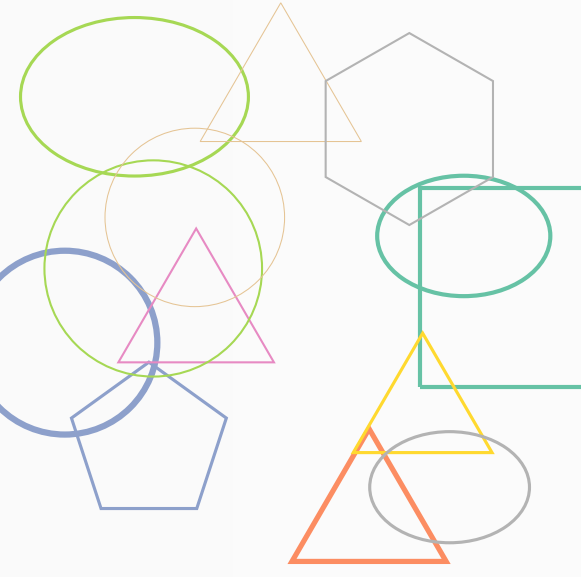[{"shape": "square", "thickness": 2, "radius": 0.86, "center": [0.895, 0.501]}, {"shape": "oval", "thickness": 2, "radius": 0.74, "center": [0.798, 0.591]}, {"shape": "triangle", "thickness": 2.5, "radius": 0.77, "center": [0.635, 0.104]}, {"shape": "circle", "thickness": 3, "radius": 0.8, "center": [0.112, 0.406]}, {"shape": "pentagon", "thickness": 1.5, "radius": 0.7, "center": [0.256, 0.232]}, {"shape": "triangle", "thickness": 1, "radius": 0.77, "center": [0.337, 0.449]}, {"shape": "circle", "thickness": 1, "radius": 0.94, "center": [0.264, 0.534]}, {"shape": "oval", "thickness": 1.5, "radius": 0.98, "center": [0.231, 0.832]}, {"shape": "triangle", "thickness": 1.5, "radius": 0.69, "center": [0.727, 0.284]}, {"shape": "circle", "thickness": 0.5, "radius": 0.77, "center": [0.335, 0.623]}, {"shape": "triangle", "thickness": 0.5, "radius": 0.8, "center": [0.483, 0.834]}, {"shape": "oval", "thickness": 1.5, "radius": 0.69, "center": [0.774, 0.155]}, {"shape": "hexagon", "thickness": 1, "radius": 0.83, "center": [0.704, 0.776]}]